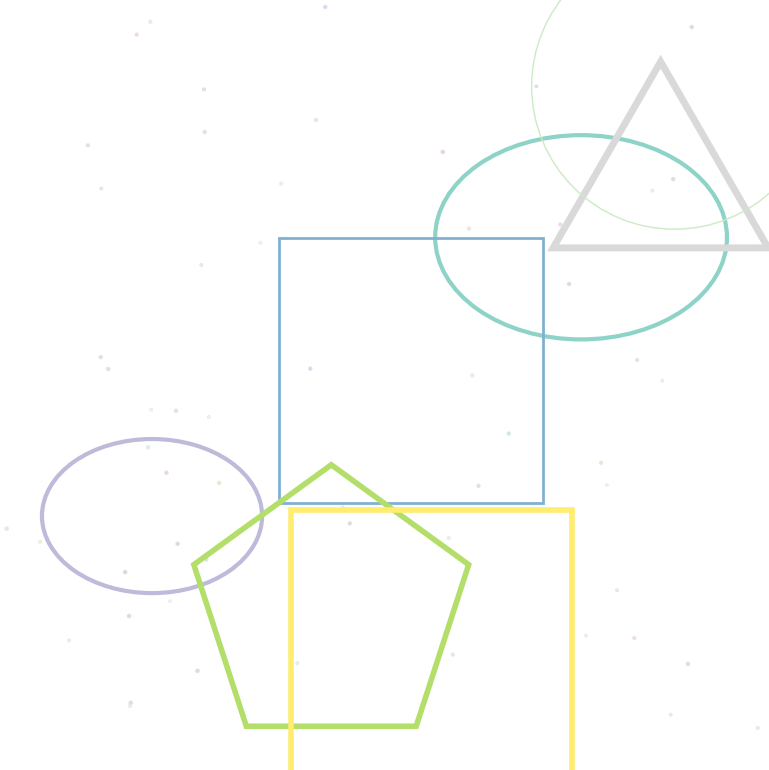[{"shape": "oval", "thickness": 1.5, "radius": 0.95, "center": [0.755, 0.692]}, {"shape": "oval", "thickness": 1.5, "radius": 0.71, "center": [0.197, 0.33]}, {"shape": "square", "thickness": 1, "radius": 0.86, "center": [0.534, 0.519]}, {"shape": "pentagon", "thickness": 2, "radius": 0.94, "center": [0.43, 0.209]}, {"shape": "triangle", "thickness": 2.5, "radius": 0.81, "center": [0.858, 0.759]}, {"shape": "circle", "thickness": 0.5, "radius": 0.93, "center": [0.876, 0.888]}, {"shape": "square", "thickness": 2, "radius": 0.91, "center": [0.56, 0.156]}]